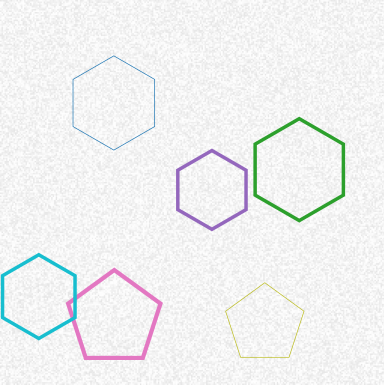[{"shape": "hexagon", "thickness": 0.5, "radius": 0.61, "center": [0.296, 0.733]}, {"shape": "hexagon", "thickness": 2.5, "radius": 0.66, "center": [0.777, 0.559]}, {"shape": "hexagon", "thickness": 2.5, "radius": 0.51, "center": [0.55, 0.507]}, {"shape": "pentagon", "thickness": 3, "radius": 0.63, "center": [0.297, 0.172]}, {"shape": "pentagon", "thickness": 0.5, "radius": 0.54, "center": [0.688, 0.159]}, {"shape": "hexagon", "thickness": 2.5, "radius": 0.54, "center": [0.101, 0.23]}]